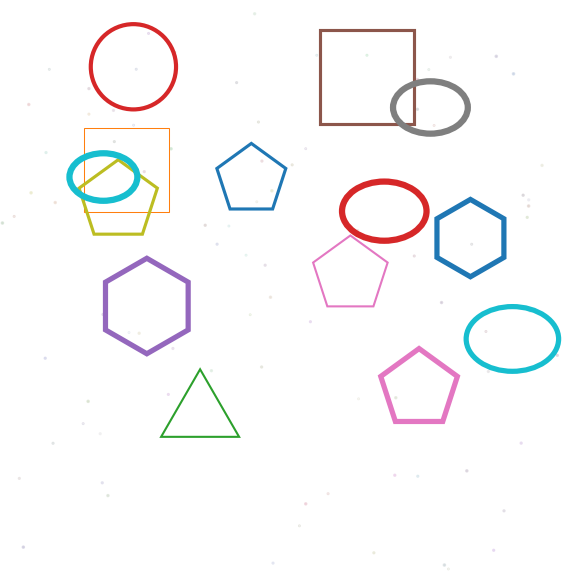[{"shape": "pentagon", "thickness": 1.5, "radius": 0.31, "center": [0.435, 0.688]}, {"shape": "hexagon", "thickness": 2.5, "radius": 0.33, "center": [0.815, 0.587]}, {"shape": "square", "thickness": 0.5, "radius": 0.37, "center": [0.219, 0.705]}, {"shape": "triangle", "thickness": 1, "radius": 0.39, "center": [0.347, 0.282]}, {"shape": "circle", "thickness": 2, "radius": 0.37, "center": [0.231, 0.883]}, {"shape": "oval", "thickness": 3, "radius": 0.37, "center": [0.665, 0.634]}, {"shape": "hexagon", "thickness": 2.5, "radius": 0.41, "center": [0.254, 0.469]}, {"shape": "square", "thickness": 1.5, "radius": 0.41, "center": [0.636, 0.865]}, {"shape": "pentagon", "thickness": 1, "radius": 0.34, "center": [0.607, 0.524]}, {"shape": "pentagon", "thickness": 2.5, "radius": 0.35, "center": [0.726, 0.326]}, {"shape": "oval", "thickness": 3, "radius": 0.32, "center": [0.745, 0.813]}, {"shape": "pentagon", "thickness": 1.5, "radius": 0.36, "center": [0.205, 0.651]}, {"shape": "oval", "thickness": 3, "radius": 0.29, "center": [0.179, 0.693]}, {"shape": "oval", "thickness": 2.5, "radius": 0.4, "center": [0.887, 0.412]}]